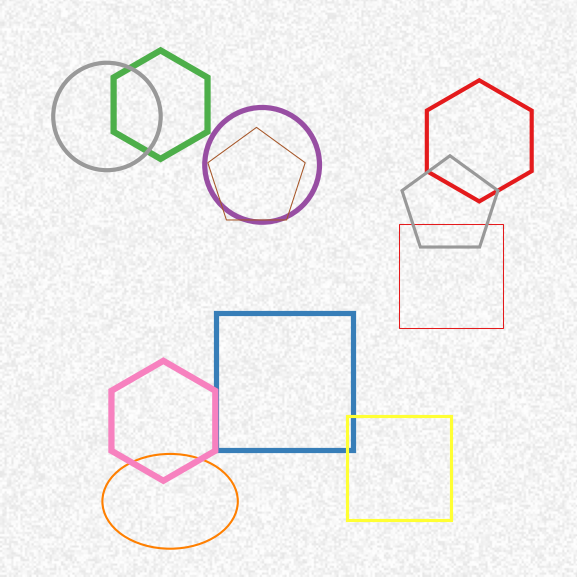[{"shape": "square", "thickness": 0.5, "radius": 0.45, "center": [0.781, 0.522]}, {"shape": "hexagon", "thickness": 2, "radius": 0.52, "center": [0.83, 0.755]}, {"shape": "square", "thickness": 2.5, "radius": 0.59, "center": [0.493, 0.339]}, {"shape": "hexagon", "thickness": 3, "radius": 0.47, "center": [0.278, 0.818]}, {"shape": "circle", "thickness": 2.5, "radius": 0.5, "center": [0.454, 0.714]}, {"shape": "oval", "thickness": 1, "radius": 0.59, "center": [0.295, 0.131]}, {"shape": "square", "thickness": 1.5, "radius": 0.45, "center": [0.692, 0.189]}, {"shape": "pentagon", "thickness": 0.5, "radius": 0.44, "center": [0.444, 0.69]}, {"shape": "hexagon", "thickness": 3, "radius": 0.52, "center": [0.283, 0.271]}, {"shape": "pentagon", "thickness": 1.5, "radius": 0.44, "center": [0.779, 0.642]}, {"shape": "circle", "thickness": 2, "radius": 0.47, "center": [0.185, 0.797]}]